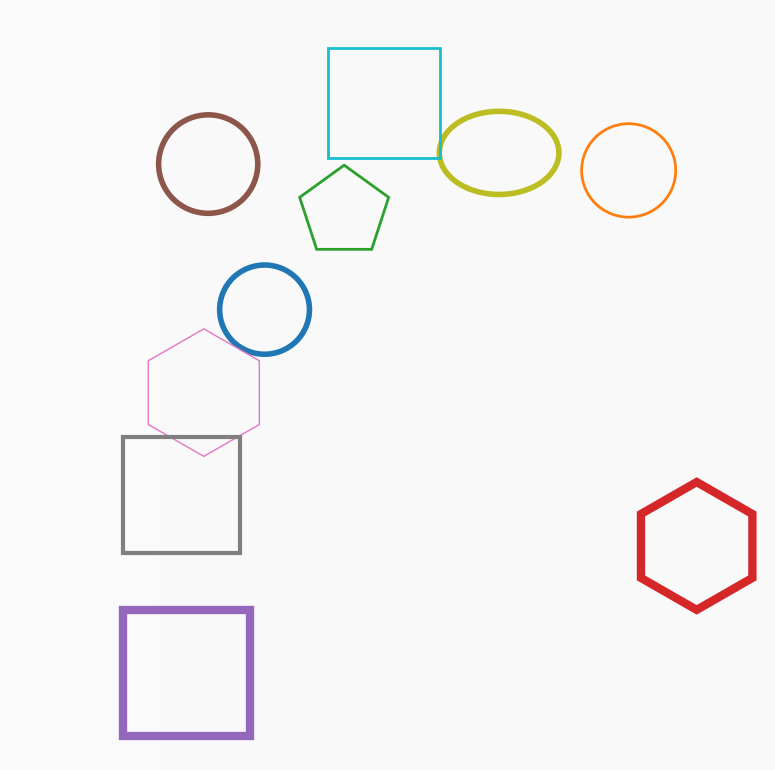[{"shape": "circle", "thickness": 2, "radius": 0.29, "center": [0.341, 0.598]}, {"shape": "circle", "thickness": 1, "radius": 0.3, "center": [0.811, 0.779]}, {"shape": "pentagon", "thickness": 1, "radius": 0.3, "center": [0.444, 0.725]}, {"shape": "hexagon", "thickness": 3, "radius": 0.41, "center": [0.899, 0.291]}, {"shape": "square", "thickness": 3, "radius": 0.41, "center": [0.241, 0.127]}, {"shape": "circle", "thickness": 2, "radius": 0.32, "center": [0.269, 0.787]}, {"shape": "hexagon", "thickness": 0.5, "radius": 0.41, "center": [0.263, 0.49]}, {"shape": "square", "thickness": 1.5, "radius": 0.38, "center": [0.234, 0.357]}, {"shape": "oval", "thickness": 2, "radius": 0.39, "center": [0.644, 0.801]}, {"shape": "square", "thickness": 1, "radius": 0.36, "center": [0.496, 0.866]}]